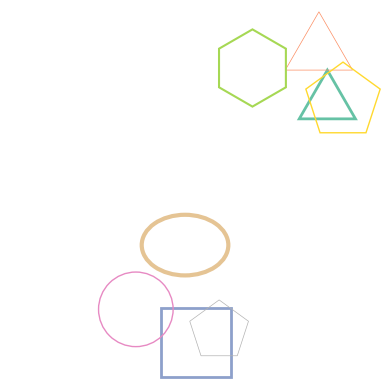[{"shape": "triangle", "thickness": 2, "radius": 0.42, "center": [0.85, 0.733]}, {"shape": "triangle", "thickness": 0.5, "radius": 0.5, "center": [0.828, 0.868]}, {"shape": "square", "thickness": 2, "radius": 0.45, "center": [0.509, 0.11]}, {"shape": "circle", "thickness": 1, "radius": 0.48, "center": [0.353, 0.197]}, {"shape": "hexagon", "thickness": 1.5, "radius": 0.5, "center": [0.656, 0.823]}, {"shape": "pentagon", "thickness": 1, "radius": 0.51, "center": [0.891, 0.737]}, {"shape": "oval", "thickness": 3, "radius": 0.56, "center": [0.481, 0.363]}, {"shape": "pentagon", "thickness": 0.5, "radius": 0.4, "center": [0.569, 0.141]}]